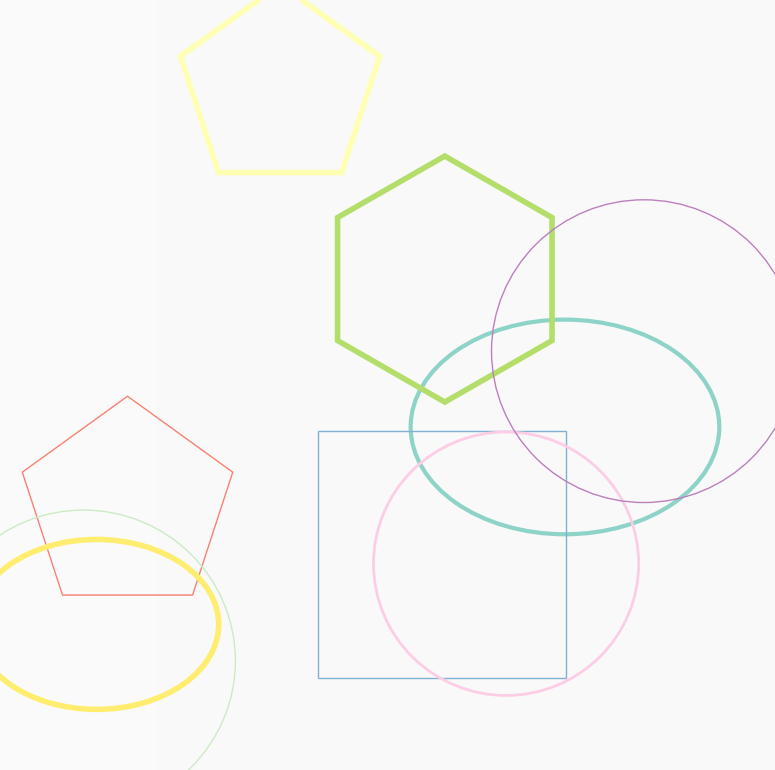[{"shape": "oval", "thickness": 1.5, "radius": 1.0, "center": [0.729, 0.446]}, {"shape": "pentagon", "thickness": 2, "radius": 0.68, "center": [0.361, 0.885]}, {"shape": "pentagon", "thickness": 0.5, "radius": 0.71, "center": [0.165, 0.343]}, {"shape": "square", "thickness": 0.5, "radius": 0.8, "center": [0.57, 0.28]}, {"shape": "hexagon", "thickness": 2, "radius": 0.8, "center": [0.574, 0.638]}, {"shape": "circle", "thickness": 1, "radius": 0.86, "center": [0.653, 0.268]}, {"shape": "circle", "thickness": 0.5, "radius": 0.98, "center": [0.831, 0.544]}, {"shape": "circle", "thickness": 0.5, "radius": 0.98, "center": [0.108, 0.142]}, {"shape": "oval", "thickness": 2, "radius": 0.79, "center": [0.125, 0.189]}]